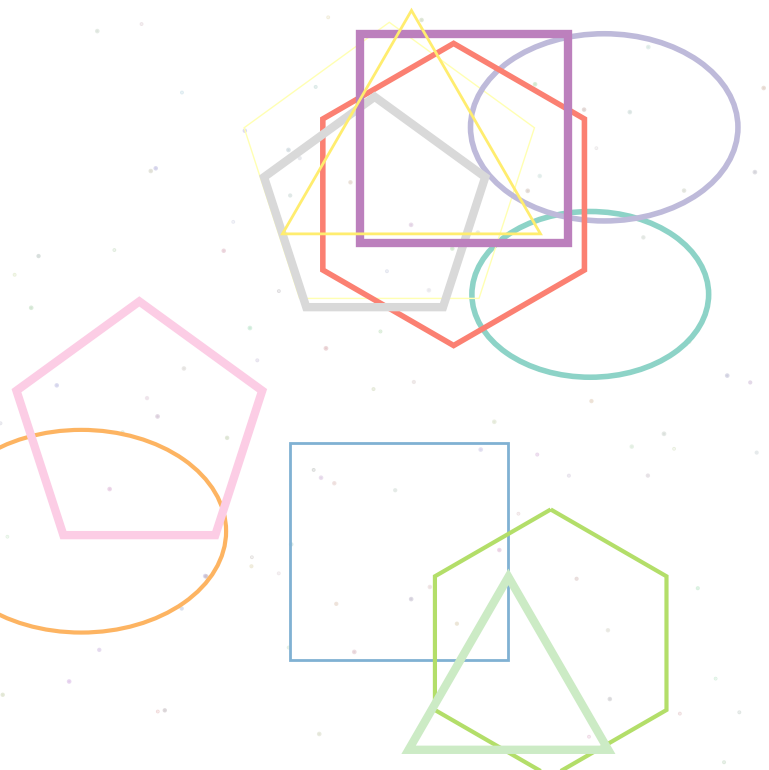[{"shape": "oval", "thickness": 2, "radius": 0.77, "center": [0.767, 0.618]}, {"shape": "pentagon", "thickness": 0.5, "radius": 0.99, "center": [0.506, 0.773]}, {"shape": "oval", "thickness": 2, "radius": 0.87, "center": [0.785, 0.835]}, {"shape": "hexagon", "thickness": 2, "radius": 0.98, "center": [0.589, 0.747]}, {"shape": "square", "thickness": 1, "radius": 0.71, "center": [0.518, 0.284]}, {"shape": "oval", "thickness": 1.5, "radius": 0.94, "center": [0.106, 0.31]}, {"shape": "hexagon", "thickness": 1.5, "radius": 0.87, "center": [0.715, 0.165]}, {"shape": "pentagon", "thickness": 3, "radius": 0.84, "center": [0.181, 0.441]}, {"shape": "pentagon", "thickness": 3, "radius": 0.76, "center": [0.487, 0.723]}, {"shape": "square", "thickness": 3, "radius": 0.68, "center": [0.603, 0.82]}, {"shape": "triangle", "thickness": 3, "radius": 0.75, "center": [0.66, 0.101]}, {"shape": "triangle", "thickness": 1, "radius": 0.97, "center": [0.534, 0.793]}]